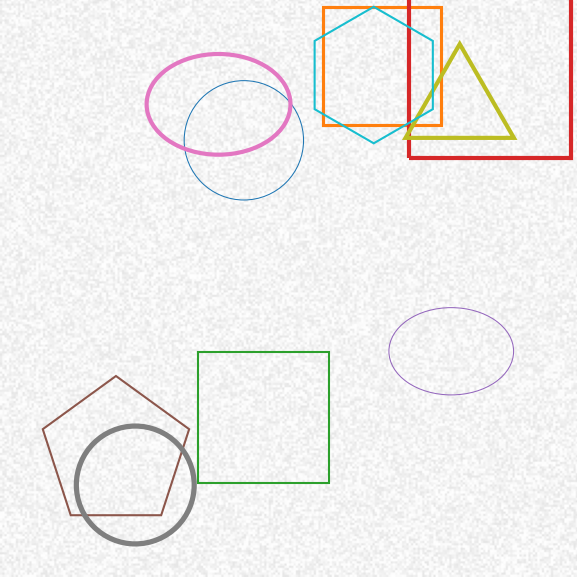[{"shape": "circle", "thickness": 0.5, "radius": 0.52, "center": [0.422, 0.756]}, {"shape": "square", "thickness": 1.5, "radius": 0.51, "center": [0.661, 0.885]}, {"shape": "square", "thickness": 1, "radius": 0.57, "center": [0.457, 0.276]}, {"shape": "square", "thickness": 2, "radius": 0.7, "center": [0.849, 0.865]}, {"shape": "oval", "thickness": 0.5, "radius": 0.54, "center": [0.781, 0.391]}, {"shape": "pentagon", "thickness": 1, "radius": 0.67, "center": [0.201, 0.215]}, {"shape": "oval", "thickness": 2, "radius": 0.62, "center": [0.378, 0.818]}, {"shape": "circle", "thickness": 2.5, "radius": 0.51, "center": [0.234, 0.159]}, {"shape": "triangle", "thickness": 2, "radius": 0.54, "center": [0.796, 0.815]}, {"shape": "hexagon", "thickness": 1, "radius": 0.59, "center": [0.647, 0.869]}]